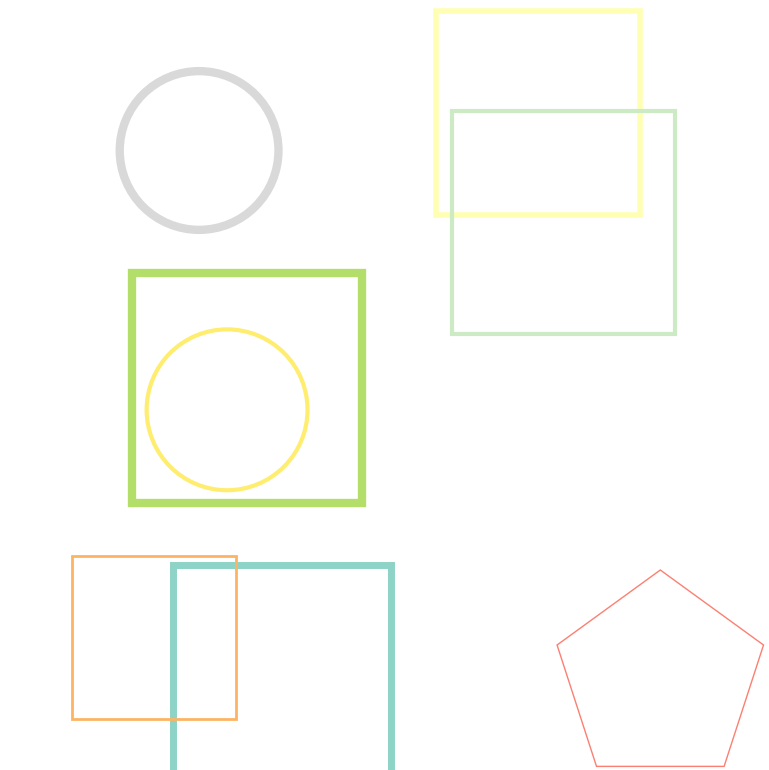[{"shape": "square", "thickness": 2.5, "radius": 0.71, "center": [0.366, 0.124]}, {"shape": "square", "thickness": 2, "radius": 0.66, "center": [0.699, 0.853]}, {"shape": "pentagon", "thickness": 0.5, "radius": 0.7, "center": [0.858, 0.119]}, {"shape": "square", "thickness": 1, "radius": 0.53, "center": [0.2, 0.172]}, {"shape": "square", "thickness": 3, "radius": 0.75, "center": [0.321, 0.496]}, {"shape": "circle", "thickness": 3, "radius": 0.52, "center": [0.259, 0.805]}, {"shape": "square", "thickness": 1.5, "radius": 0.72, "center": [0.731, 0.712]}, {"shape": "circle", "thickness": 1.5, "radius": 0.52, "center": [0.295, 0.468]}]